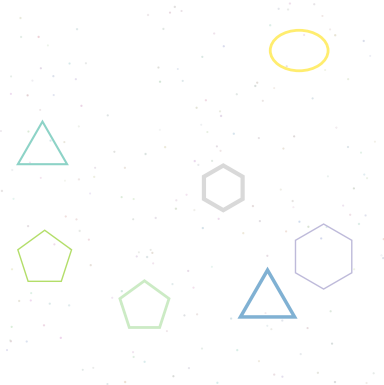[{"shape": "triangle", "thickness": 1.5, "radius": 0.37, "center": [0.11, 0.61]}, {"shape": "hexagon", "thickness": 1, "radius": 0.42, "center": [0.841, 0.334]}, {"shape": "triangle", "thickness": 2.5, "radius": 0.41, "center": [0.695, 0.217]}, {"shape": "pentagon", "thickness": 1, "radius": 0.37, "center": [0.116, 0.329]}, {"shape": "hexagon", "thickness": 3, "radius": 0.29, "center": [0.58, 0.512]}, {"shape": "pentagon", "thickness": 2, "radius": 0.34, "center": [0.375, 0.204]}, {"shape": "oval", "thickness": 2, "radius": 0.38, "center": [0.777, 0.869]}]